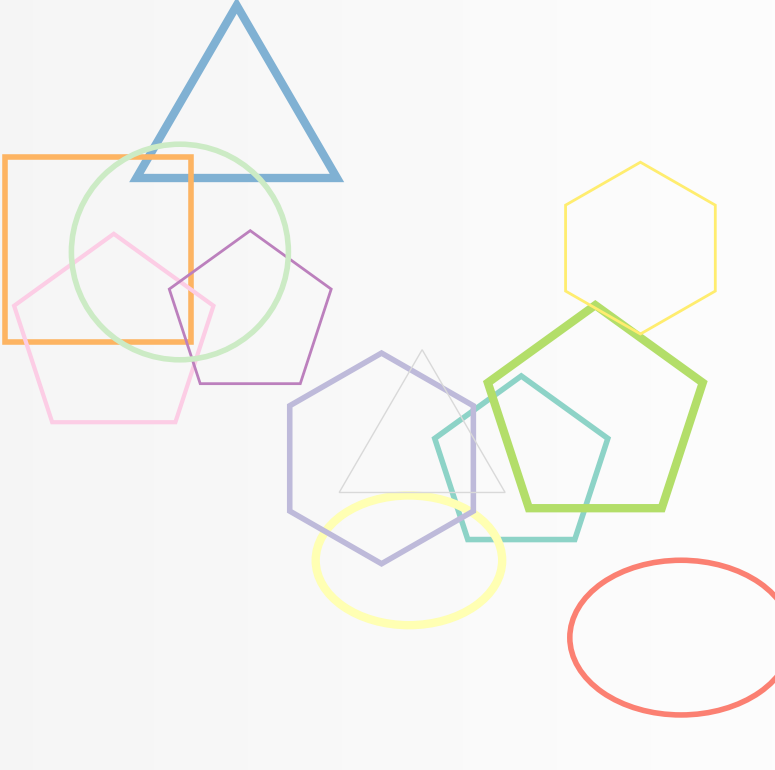[{"shape": "pentagon", "thickness": 2, "radius": 0.59, "center": [0.673, 0.394]}, {"shape": "oval", "thickness": 3, "radius": 0.6, "center": [0.528, 0.272]}, {"shape": "hexagon", "thickness": 2, "radius": 0.68, "center": [0.492, 0.405]}, {"shape": "oval", "thickness": 2, "radius": 0.72, "center": [0.879, 0.172]}, {"shape": "triangle", "thickness": 3, "radius": 0.75, "center": [0.305, 0.844]}, {"shape": "square", "thickness": 2, "radius": 0.6, "center": [0.127, 0.676]}, {"shape": "pentagon", "thickness": 3, "radius": 0.73, "center": [0.768, 0.458]}, {"shape": "pentagon", "thickness": 1.5, "radius": 0.68, "center": [0.147, 0.561]}, {"shape": "triangle", "thickness": 0.5, "radius": 0.62, "center": [0.545, 0.422]}, {"shape": "pentagon", "thickness": 1, "radius": 0.55, "center": [0.323, 0.591]}, {"shape": "circle", "thickness": 2, "radius": 0.7, "center": [0.232, 0.673]}, {"shape": "hexagon", "thickness": 1, "radius": 0.56, "center": [0.826, 0.678]}]